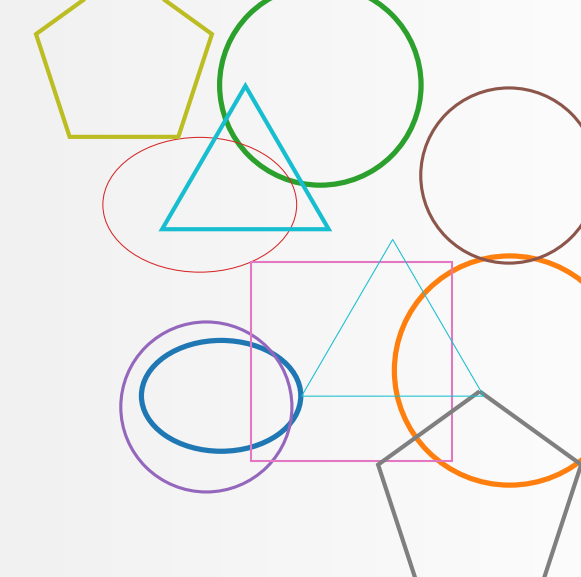[{"shape": "oval", "thickness": 2.5, "radius": 0.69, "center": [0.38, 0.314]}, {"shape": "circle", "thickness": 2.5, "radius": 0.99, "center": [0.877, 0.358]}, {"shape": "circle", "thickness": 2.5, "radius": 0.87, "center": [0.551, 0.852]}, {"shape": "oval", "thickness": 0.5, "radius": 0.83, "center": [0.344, 0.645]}, {"shape": "circle", "thickness": 1.5, "radius": 0.74, "center": [0.355, 0.294]}, {"shape": "circle", "thickness": 1.5, "radius": 0.76, "center": [0.876, 0.695]}, {"shape": "square", "thickness": 1, "radius": 0.86, "center": [0.605, 0.374]}, {"shape": "pentagon", "thickness": 2, "radius": 0.92, "center": [0.825, 0.138]}, {"shape": "pentagon", "thickness": 2, "radius": 0.8, "center": [0.213, 0.891]}, {"shape": "triangle", "thickness": 0.5, "radius": 0.9, "center": [0.676, 0.404]}, {"shape": "triangle", "thickness": 2, "radius": 0.83, "center": [0.422, 0.685]}]